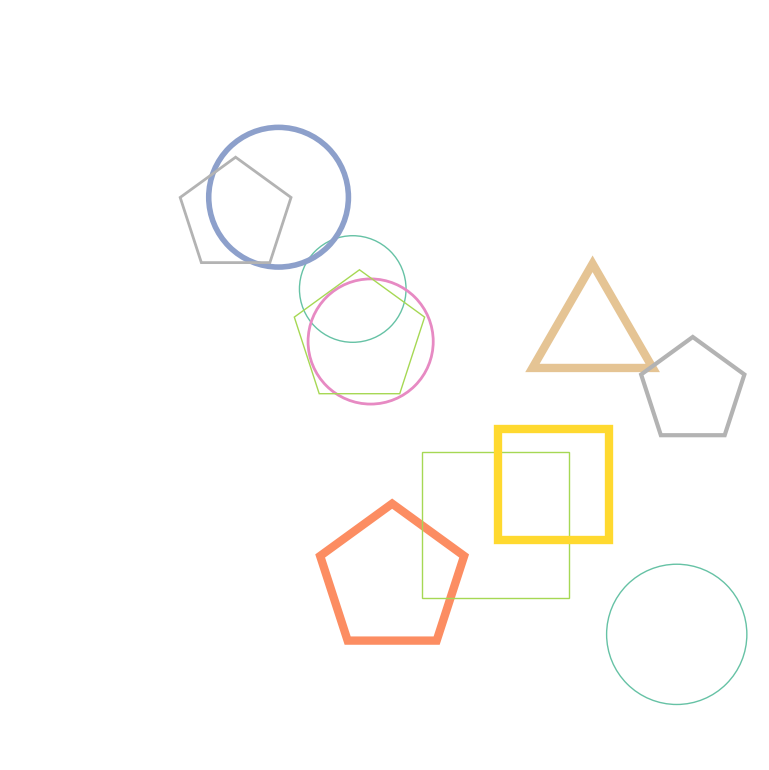[{"shape": "circle", "thickness": 0.5, "radius": 0.35, "center": [0.458, 0.625]}, {"shape": "circle", "thickness": 0.5, "radius": 0.46, "center": [0.879, 0.176]}, {"shape": "pentagon", "thickness": 3, "radius": 0.49, "center": [0.509, 0.248]}, {"shape": "circle", "thickness": 2, "radius": 0.45, "center": [0.362, 0.744]}, {"shape": "circle", "thickness": 1, "radius": 0.41, "center": [0.481, 0.557]}, {"shape": "square", "thickness": 0.5, "radius": 0.48, "center": [0.644, 0.318]}, {"shape": "pentagon", "thickness": 0.5, "radius": 0.44, "center": [0.467, 0.561]}, {"shape": "square", "thickness": 3, "radius": 0.36, "center": [0.719, 0.371]}, {"shape": "triangle", "thickness": 3, "radius": 0.45, "center": [0.77, 0.567]}, {"shape": "pentagon", "thickness": 1.5, "radius": 0.35, "center": [0.9, 0.492]}, {"shape": "pentagon", "thickness": 1, "radius": 0.38, "center": [0.306, 0.72]}]